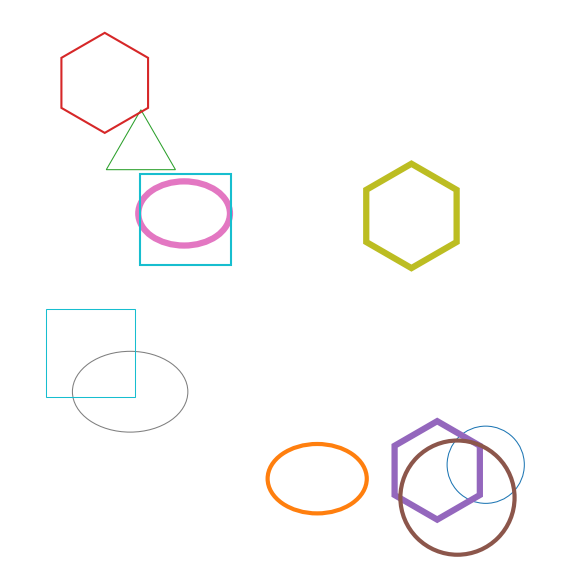[{"shape": "circle", "thickness": 0.5, "radius": 0.33, "center": [0.841, 0.194]}, {"shape": "oval", "thickness": 2, "radius": 0.43, "center": [0.549, 0.17]}, {"shape": "triangle", "thickness": 0.5, "radius": 0.35, "center": [0.244, 0.74]}, {"shape": "hexagon", "thickness": 1, "radius": 0.43, "center": [0.181, 0.856]}, {"shape": "hexagon", "thickness": 3, "radius": 0.43, "center": [0.757, 0.185]}, {"shape": "circle", "thickness": 2, "radius": 0.49, "center": [0.792, 0.137]}, {"shape": "oval", "thickness": 3, "radius": 0.4, "center": [0.319, 0.63]}, {"shape": "oval", "thickness": 0.5, "radius": 0.5, "center": [0.225, 0.321]}, {"shape": "hexagon", "thickness": 3, "radius": 0.45, "center": [0.712, 0.625]}, {"shape": "square", "thickness": 0.5, "radius": 0.38, "center": [0.157, 0.388]}, {"shape": "square", "thickness": 1, "radius": 0.39, "center": [0.321, 0.619]}]